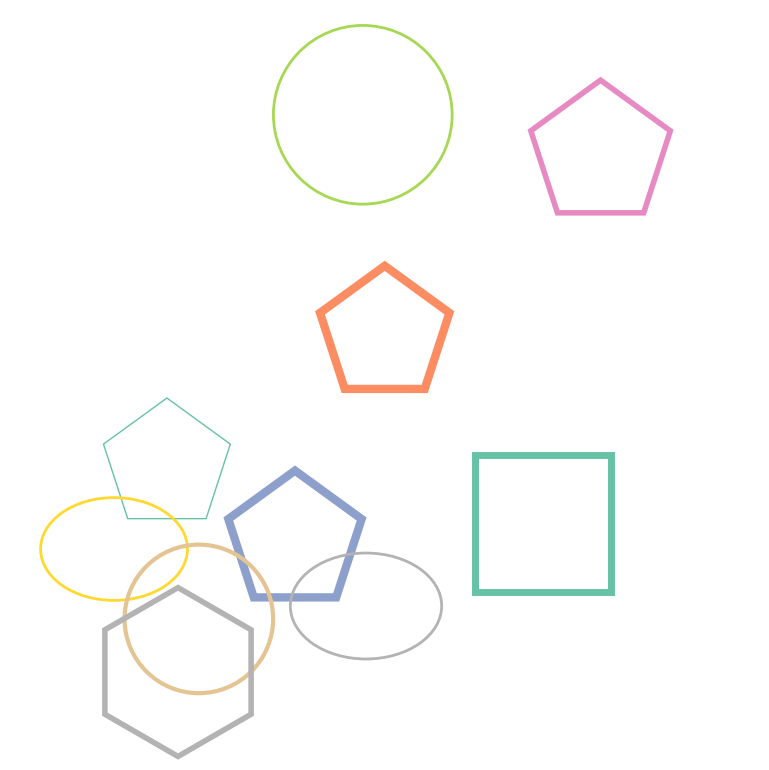[{"shape": "pentagon", "thickness": 0.5, "radius": 0.43, "center": [0.217, 0.396]}, {"shape": "square", "thickness": 2.5, "radius": 0.44, "center": [0.705, 0.32]}, {"shape": "pentagon", "thickness": 3, "radius": 0.44, "center": [0.5, 0.566]}, {"shape": "pentagon", "thickness": 3, "radius": 0.46, "center": [0.383, 0.298]}, {"shape": "pentagon", "thickness": 2, "radius": 0.48, "center": [0.78, 0.801]}, {"shape": "circle", "thickness": 1, "radius": 0.58, "center": [0.471, 0.851]}, {"shape": "oval", "thickness": 1, "radius": 0.48, "center": [0.148, 0.287]}, {"shape": "circle", "thickness": 1.5, "radius": 0.48, "center": [0.258, 0.196]}, {"shape": "hexagon", "thickness": 2, "radius": 0.55, "center": [0.231, 0.127]}, {"shape": "oval", "thickness": 1, "radius": 0.49, "center": [0.475, 0.213]}]